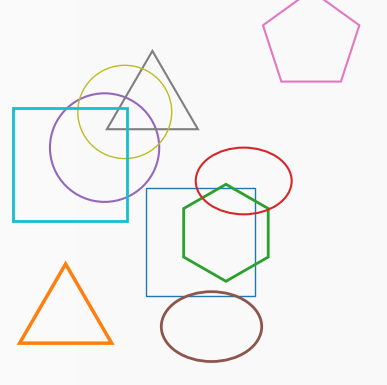[{"shape": "square", "thickness": 1, "radius": 0.7, "center": [0.518, 0.371]}, {"shape": "triangle", "thickness": 2.5, "radius": 0.69, "center": [0.169, 0.177]}, {"shape": "hexagon", "thickness": 2, "radius": 0.63, "center": [0.583, 0.395]}, {"shape": "oval", "thickness": 1.5, "radius": 0.62, "center": [0.629, 0.53]}, {"shape": "circle", "thickness": 1.5, "radius": 0.71, "center": [0.27, 0.617]}, {"shape": "oval", "thickness": 2, "radius": 0.65, "center": [0.546, 0.152]}, {"shape": "pentagon", "thickness": 1.5, "radius": 0.65, "center": [0.803, 0.894]}, {"shape": "triangle", "thickness": 1.5, "radius": 0.68, "center": [0.393, 0.732]}, {"shape": "circle", "thickness": 1, "radius": 0.61, "center": [0.322, 0.709]}, {"shape": "square", "thickness": 2, "radius": 0.73, "center": [0.181, 0.573]}]